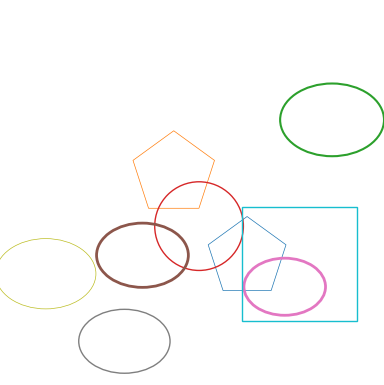[{"shape": "pentagon", "thickness": 0.5, "radius": 0.53, "center": [0.642, 0.331]}, {"shape": "pentagon", "thickness": 0.5, "radius": 0.56, "center": [0.451, 0.549]}, {"shape": "oval", "thickness": 1.5, "radius": 0.67, "center": [0.863, 0.689]}, {"shape": "circle", "thickness": 1, "radius": 0.58, "center": [0.517, 0.413]}, {"shape": "oval", "thickness": 2, "radius": 0.6, "center": [0.37, 0.337]}, {"shape": "oval", "thickness": 2, "radius": 0.53, "center": [0.74, 0.255]}, {"shape": "oval", "thickness": 1, "radius": 0.59, "center": [0.323, 0.114]}, {"shape": "oval", "thickness": 0.5, "radius": 0.65, "center": [0.119, 0.289]}, {"shape": "square", "thickness": 1, "radius": 0.74, "center": [0.778, 0.314]}]